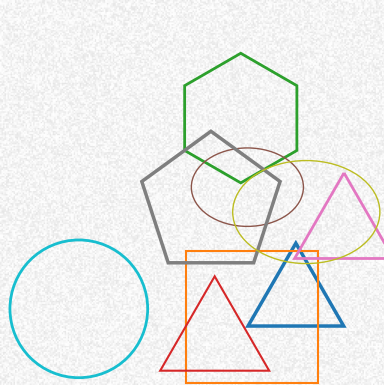[{"shape": "triangle", "thickness": 2.5, "radius": 0.72, "center": [0.768, 0.225]}, {"shape": "square", "thickness": 1.5, "radius": 0.86, "center": [0.655, 0.176]}, {"shape": "hexagon", "thickness": 2, "radius": 0.84, "center": [0.625, 0.693]}, {"shape": "triangle", "thickness": 1.5, "radius": 0.82, "center": [0.558, 0.119]}, {"shape": "oval", "thickness": 1, "radius": 0.73, "center": [0.643, 0.514]}, {"shape": "triangle", "thickness": 2, "radius": 0.74, "center": [0.894, 0.403]}, {"shape": "pentagon", "thickness": 2.5, "radius": 0.94, "center": [0.548, 0.47]}, {"shape": "oval", "thickness": 1, "radius": 0.96, "center": [0.796, 0.449]}, {"shape": "circle", "thickness": 2, "radius": 0.89, "center": [0.205, 0.198]}]